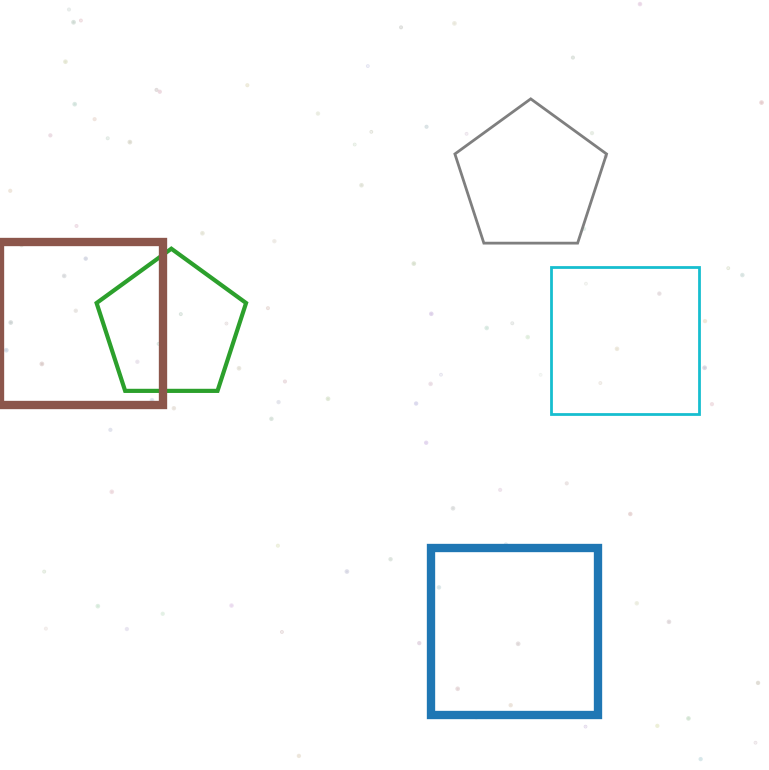[{"shape": "square", "thickness": 3, "radius": 0.54, "center": [0.668, 0.18]}, {"shape": "pentagon", "thickness": 1.5, "radius": 0.51, "center": [0.223, 0.575]}, {"shape": "square", "thickness": 3, "radius": 0.53, "center": [0.106, 0.58]}, {"shape": "pentagon", "thickness": 1, "radius": 0.52, "center": [0.689, 0.768]}, {"shape": "square", "thickness": 1, "radius": 0.48, "center": [0.812, 0.558]}]